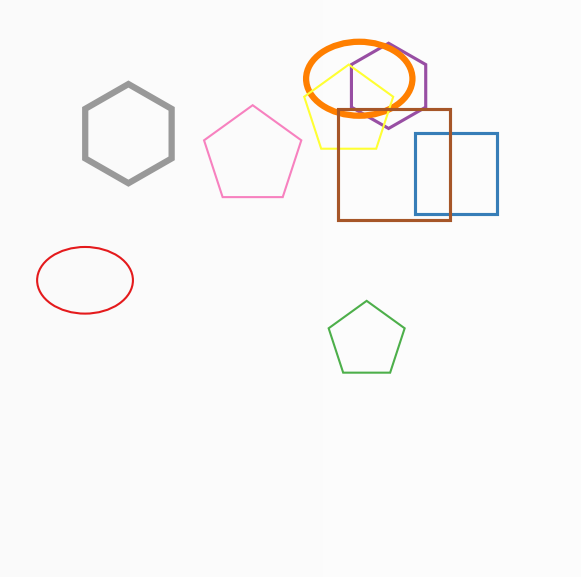[{"shape": "oval", "thickness": 1, "radius": 0.41, "center": [0.146, 0.514]}, {"shape": "square", "thickness": 1.5, "radius": 0.35, "center": [0.784, 0.699]}, {"shape": "pentagon", "thickness": 1, "radius": 0.34, "center": [0.631, 0.409]}, {"shape": "hexagon", "thickness": 1.5, "radius": 0.37, "center": [0.669, 0.85]}, {"shape": "oval", "thickness": 3, "radius": 0.46, "center": [0.618, 0.863]}, {"shape": "pentagon", "thickness": 1, "radius": 0.4, "center": [0.6, 0.807]}, {"shape": "square", "thickness": 1.5, "radius": 0.48, "center": [0.678, 0.714]}, {"shape": "pentagon", "thickness": 1, "radius": 0.44, "center": [0.435, 0.729]}, {"shape": "hexagon", "thickness": 3, "radius": 0.43, "center": [0.221, 0.768]}]